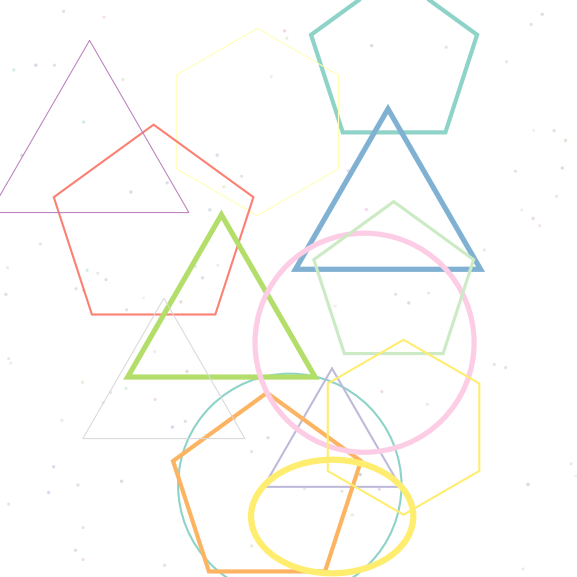[{"shape": "circle", "thickness": 1, "radius": 0.97, "center": [0.502, 0.159]}, {"shape": "pentagon", "thickness": 2, "radius": 0.76, "center": [0.682, 0.892]}, {"shape": "hexagon", "thickness": 0.5, "radius": 0.81, "center": [0.446, 0.788]}, {"shape": "triangle", "thickness": 1, "radius": 0.68, "center": [0.575, 0.224]}, {"shape": "pentagon", "thickness": 1, "radius": 0.91, "center": [0.266, 0.602]}, {"shape": "triangle", "thickness": 2.5, "radius": 0.93, "center": [0.672, 0.625]}, {"shape": "pentagon", "thickness": 2, "radius": 0.86, "center": [0.462, 0.148]}, {"shape": "triangle", "thickness": 2.5, "radius": 0.94, "center": [0.383, 0.44]}, {"shape": "circle", "thickness": 2.5, "radius": 0.95, "center": [0.631, 0.406]}, {"shape": "triangle", "thickness": 0.5, "radius": 0.81, "center": [0.284, 0.321]}, {"shape": "triangle", "thickness": 0.5, "radius": 0.99, "center": [0.155, 0.73]}, {"shape": "pentagon", "thickness": 1.5, "radius": 0.73, "center": [0.682, 0.505]}, {"shape": "hexagon", "thickness": 1, "radius": 0.76, "center": [0.699, 0.259]}, {"shape": "oval", "thickness": 3, "radius": 0.7, "center": [0.575, 0.105]}]